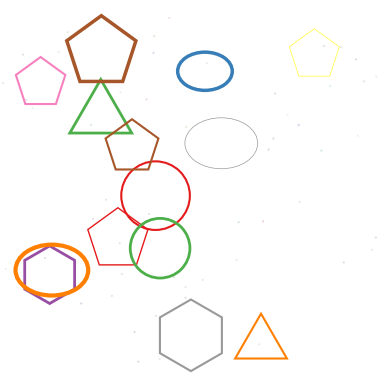[{"shape": "circle", "thickness": 1.5, "radius": 0.45, "center": [0.404, 0.492]}, {"shape": "pentagon", "thickness": 1, "radius": 0.41, "center": [0.306, 0.378]}, {"shape": "oval", "thickness": 2.5, "radius": 0.35, "center": [0.532, 0.815]}, {"shape": "triangle", "thickness": 2, "radius": 0.46, "center": [0.262, 0.701]}, {"shape": "circle", "thickness": 2, "radius": 0.39, "center": [0.416, 0.355]}, {"shape": "hexagon", "thickness": 2, "radius": 0.37, "center": [0.129, 0.286]}, {"shape": "oval", "thickness": 3, "radius": 0.47, "center": [0.135, 0.299]}, {"shape": "triangle", "thickness": 1.5, "radius": 0.39, "center": [0.678, 0.108]}, {"shape": "pentagon", "thickness": 0.5, "radius": 0.34, "center": [0.816, 0.857]}, {"shape": "pentagon", "thickness": 2.5, "radius": 0.47, "center": [0.263, 0.865]}, {"shape": "pentagon", "thickness": 1.5, "radius": 0.36, "center": [0.343, 0.618]}, {"shape": "pentagon", "thickness": 1.5, "radius": 0.34, "center": [0.105, 0.784]}, {"shape": "hexagon", "thickness": 1.5, "radius": 0.46, "center": [0.496, 0.129]}, {"shape": "oval", "thickness": 0.5, "radius": 0.47, "center": [0.575, 0.628]}]